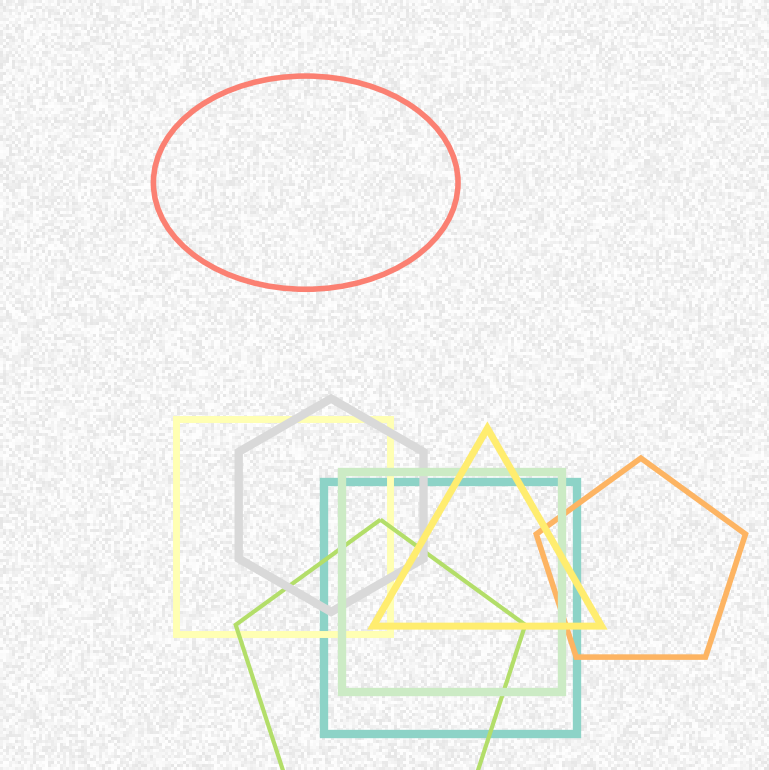[{"shape": "square", "thickness": 3, "radius": 0.82, "center": [0.585, 0.21]}, {"shape": "square", "thickness": 2.5, "radius": 0.7, "center": [0.368, 0.317]}, {"shape": "oval", "thickness": 2, "radius": 0.99, "center": [0.397, 0.763]}, {"shape": "pentagon", "thickness": 2, "radius": 0.71, "center": [0.832, 0.262]}, {"shape": "pentagon", "thickness": 1.5, "radius": 0.99, "center": [0.494, 0.127]}, {"shape": "hexagon", "thickness": 3, "radius": 0.69, "center": [0.43, 0.344]}, {"shape": "square", "thickness": 3, "radius": 0.71, "center": [0.587, 0.244]}, {"shape": "triangle", "thickness": 2.5, "radius": 0.86, "center": [0.633, 0.272]}]